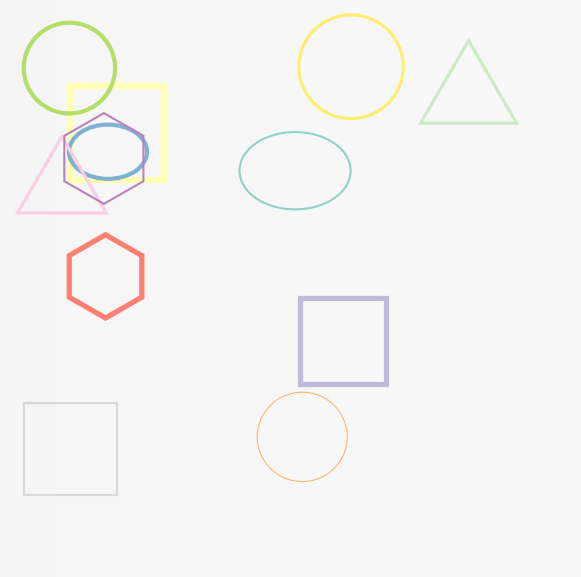[{"shape": "oval", "thickness": 1, "radius": 0.48, "center": [0.508, 0.704]}, {"shape": "square", "thickness": 3, "radius": 0.41, "center": [0.201, 0.769]}, {"shape": "square", "thickness": 2.5, "radius": 0.37, "center": [0.59, 0.408]}, {"shape": "hexagon", "thickness": 2.5, "radius": 0.36, "center": [0.182, 0.521]}, {"shape": "oval", "thickness": 2, "radius": 0.34, "center": [0.186, 0.736]}, {"shape": "circle", "thickness": 0.5, "radius": 0.39, "center": [0.52, 0.243]}, {"shape": "circle", "thickness": 2, "radius": 0.39, "center": [0.119, 0.881]}, {"shape": "triangle", "thickness": 1.5, "radius": 0.44, "center": [0.107, 0.674]}, {"shape": "square", "thickness": 1, "radius": 0.4, "center": [0.121, 0.222]}, {"shape": "hexagon", "thickness": 1, "radius": 0.39, "center": [0.179, 0.725]}, {"shape": "triangle", "thickness": 1.5, "radius": 0.48, "center": [0.806, 0.834]}, {"shape": "circle", "thickness": 1.5, "radius": 0.45, "center": [0.604, 0.884]}]